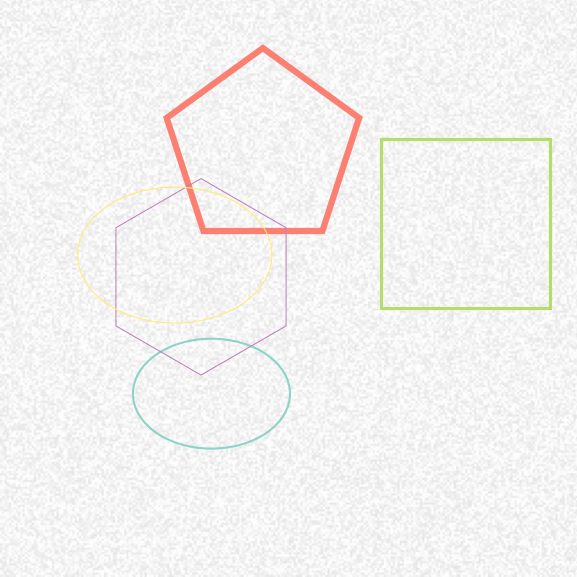[{"shape": "oval", "thickness": 1, "radius": 0.68, "center": [0.366, 0.317]}, {"shape": "pentagon", "thickness": 3, "radius": 0.88, "center": [0.455, 0.741]}, {"shape": "square", "thickness": 1.5, "radius": 0.73, "center": [0.806, 0.613]}, {"shape": "hexagon", "thickness": 0.5, "radius": 0.85, "center": [0.348, 0.52]}, {"shape": "oval", "thickness": 0.5, "radius": 0.84, "center": [0.303, 0.557]}]